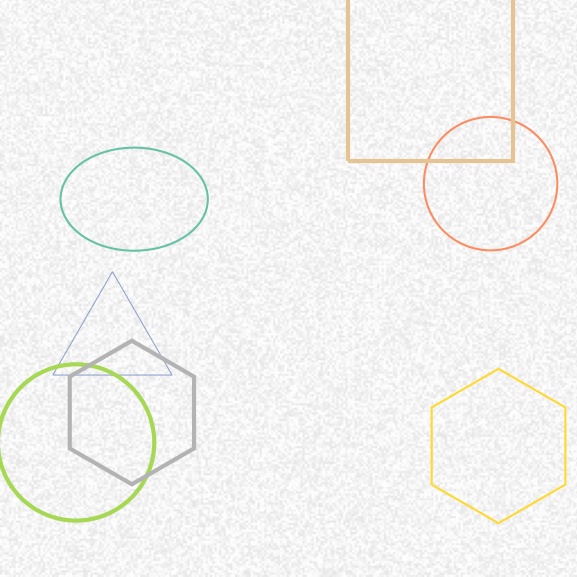[{"shape": "oval", "thickness": 1, "radius": 0.64, "center": [0.232, 0.654]}, {"shape": "circle", "thickness": 1, "radius": 0.58, "center": [0.849, 0.681]}, {"shape": "triangle", "thickness": 0.5, "radius": 0.6, "center": [0.195, 0.409]}, {"shape": "circle", "thickness": 2, "radius": 0.68, "center": [0.132, 0.233]}, {"shape": "hexagon", "thickness": 1, "radius": 0.67, "center": [0.863, 0.227]}, {"shape": "square", "thickness": 2, "radius": 0.72, "center": [0.746, 0.863]}, {"shape": "hexagon", "thickness": 2, "radius": 0.62, "center": [0.228, 0.285]}]